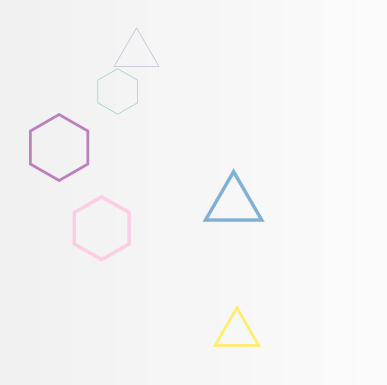[{"shape": "hexagon", "thickness": 0.5, "radius": 0.29, "center": [0.304, 0.762]}, {"shape": "triangle", "thickness": 0.5, "radius": 0.34, "center": [0.352, 0.86]}, {"shape": "triangle", "thickness": 2.5, "radius": 0.42, "center": [0.603, 0.47]}, {"shape": "hexagon", "thickness": 2.5, "radius": 0.41, "center": [0.262, 0.407]}, {"shape": "hexagon", "thickness": 2, "radius": 0.43, "center": [0.153, 0.617]}, {"shape": "triangle", "thickness": 2, "radius": 0.32, "center": [0.611, 0.135]}]